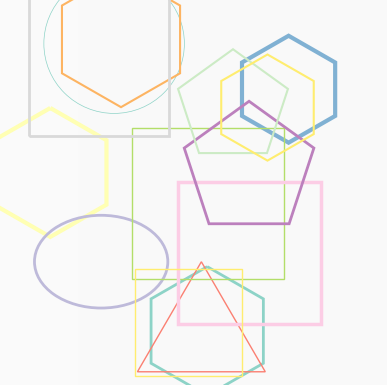[{"shape": "hexagon", "thickness": 2, "radius": 0.84, "center": [0.535, 0.14]}, {"shape": "circle", "thickness": 0.5, "radius": 0.91, "center": [0.295, 0.887]}, {"shape": "hexagon", "thickness": 3, "radius": 0.84, "center": [0.13, 0.552]}, {"shape": "oval", "thickness": 2, "radius": 0.86, "center": [0.261, 0.32]}, {"shape": "triangle", "thickness": 1, "radius": 0.95, "center": [0.52, 0.13]}, {"shape": "hexagon", "thickness": 3, "radius": 0.69, "center": [0.745, 0.768]}, {"shape": "hexagon", "thickness": 1.5, "radius": 0.88, "center": [0.312, 0.898]}, {"shape": "square", "thickness": 1, "radius": 0.98, "center": [0.537, 0.472]}, {"shape": "square", "thickness": 2.5, "radius": 0.92, "center": [0.644, 0.343]}, {"shape": "square", "thickness": 2, "radius": 0.9, "center": [0.255, 0.826]}, {"shape": "pentagon", "thickness": 2, "radius": 0.88, "center": [0.643, 0.561]}, {"shape": "pentagon", "thickness": 1.5, "radius": 0.75, "center": [0.601, 0.723]}, {"shape": "hexagon", "thickness": 1.5, "radius": 0.69, "center": [0.69, 0.721]}, {"shape": "square", "thickness": 1, "radius": 0.69, "center": [0.486, 0.163]}]